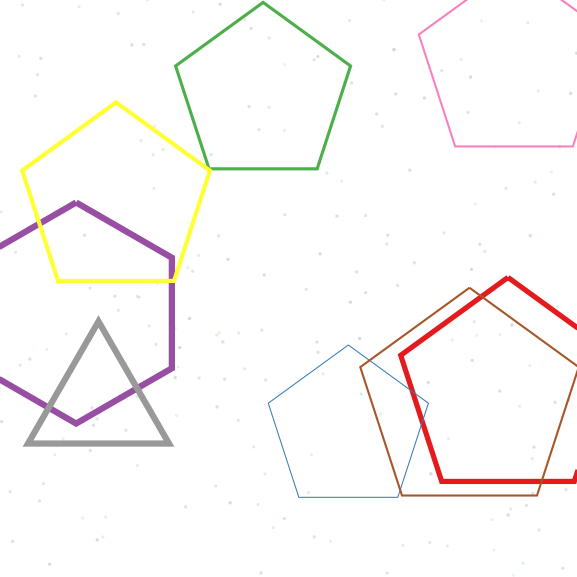[{"shape": "pentagon", "thickness": 2.5, "radius": 0.98, "center": [0.88, 0.324]}, {"shape": "pentagon", "thickness": 0.5, "radius": 0.73, "center": [0.603, 0.256]}, {"shape": "pentagon", "thickness": 1.5, "radius": 0.8, "center": [0.456, 0.836]}, {"shape": "hexagon", "thickness": 3, "radius": 0.96, "center": [0.132, 0.457]}, {"shape": "pentagon", "thickness": 2, "radius": 0.85, "center": [0.201, 0.651]}, {"shape": "pentagon", "thickness": 1, "radius": 0.99, "center": [0.813, 0.302]}, {"shape": "pentagon", "thickness": 1, "radius": 0.87, "center": [0.89, 0.886]}, {"shape": "triangle", "thickness": 3, "radius": 0.7, "center": [0.171, 0.302]}]